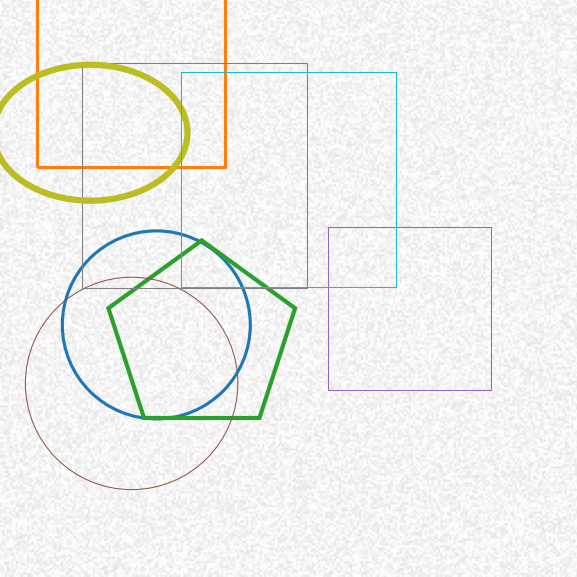[{"shape": "circle", "thickness": 1.5, "radius": 0.81, "center": [0.271, 0.437]}, {"shape": "square", "thickness": 1.5, "radius": 0.81, "center": [0.227, 0.873]}, {"shape": "pentagon", "thickness": 2, "radius": 0.85, "center": [0.349, 0.413]}, {"shape": "square", "thickness": 0.5, "radius": 0.7, "center": [0.708, 0.465]}, {"shape": "circle", "thickness": 0.5, "radius": 0.92, "center": [0.228, 0.335]}, {"shape": "square", "thickness": 0.5, "radius": 0.98, "center": [0.336, 0.696]}, {"shape": "oval", "thickness": 3, "radius": 0.84, "center": [0.157, 0.769]}, {"shape": "square", "thickness": 0.5, "radius": 0.93, "center": [0.499, 0.689]}]